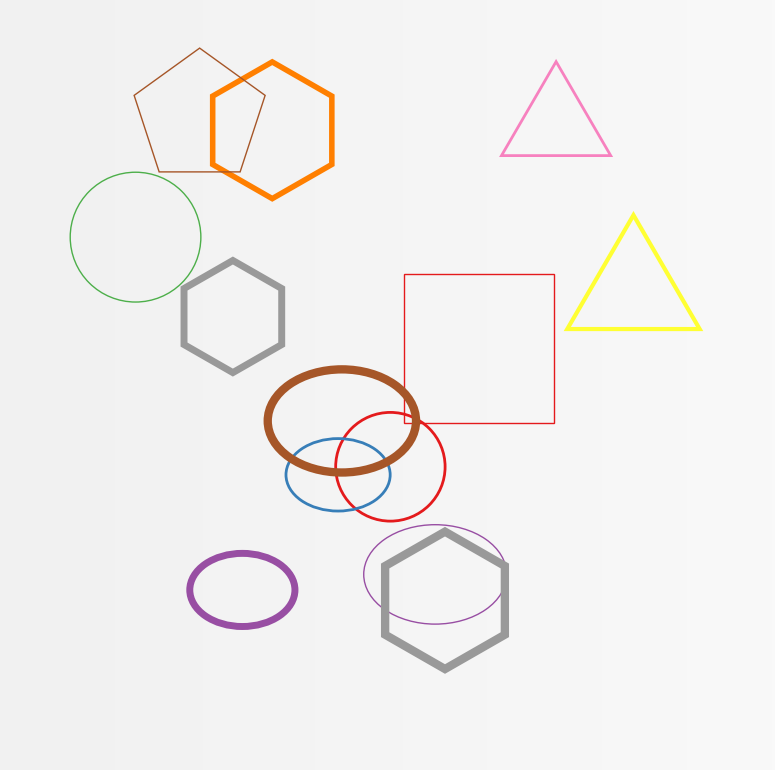[{"shape": "circle", "thickness": 1, "radius": 0.35, "center": [0.504, 0.394]}, {"shape": "square", "thickness": 0.5, "radius": 0.48, "center": [0.618, 0.548]}, {"shape": "oval", "thickness": 1, "radius": 0.34, "center": [0.436, 0.383]}, {"shape": "circle", "thickness": 0.5, "radius": 0.42, "center": [0.175, 0.692]}, {"shape": "oval", "thickness": 0.5, "radius": 0.46, "center": [0.562, 0.254]}, {"shape": "oval", "thickness": 2.5, "radius": 0.34, "center": [0.313, 0.234]}, {"shape": "hexagon", "thickness": 2, "radius": 0.44, "center": [0.351, 0.831]}, {"shape": "triangle", "thickness": 1.5, "radius": 0.49, "center": [0.817, 0.622]}, {"shape": "pentagon", "thickness": 0.5, "radius": 0.44, "center": [0.258, 0.849]}, {"shape": "oval", "thickness": 3, "radius": 0.48, "center": [0.441, 0.453]}, {"shape": "triangle", "thickness": 1, "radius": 0.41, "center": [0.718, 0.839]}, {"shape": "hexagon", "thickness": 2.5, "radius": 0.36, "center": [0.3, 0.589]}, {"shape": "hexagon", "thickness": 3, "radius": 0.45, "center": [0.574, 0.22]}]